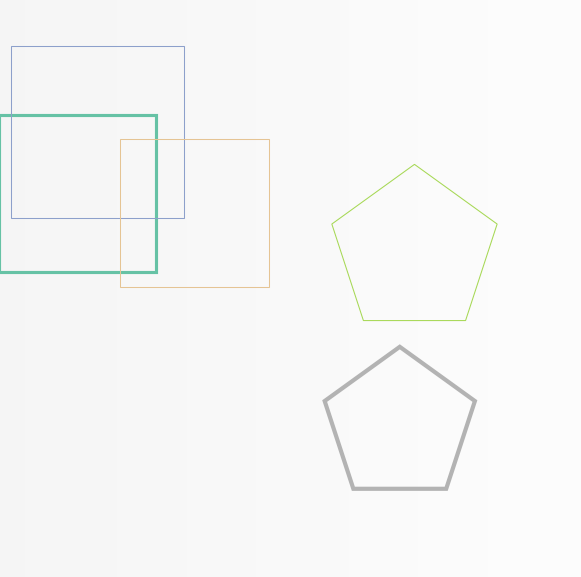[{"shape": "square", "thickness": 1.5, "radius": 0.68, "center": [0.134, 0.664]}, {"shape": "square", "thickness": 0.5, "radius": 0.75, "center": [0.168, 0.771]}, {"shape": "pentagon", "thickness": 0.5, "radius": 0.75, "center": [0.713, 0.565]}, {"shape": "square", "thickness": 0.5, "radius": 0.64, "center": [0.334, 0.631]}, {"shape": "pentagon", "thickness": 2, "radius": 0.68, "center": [0.688, 0.263]}]